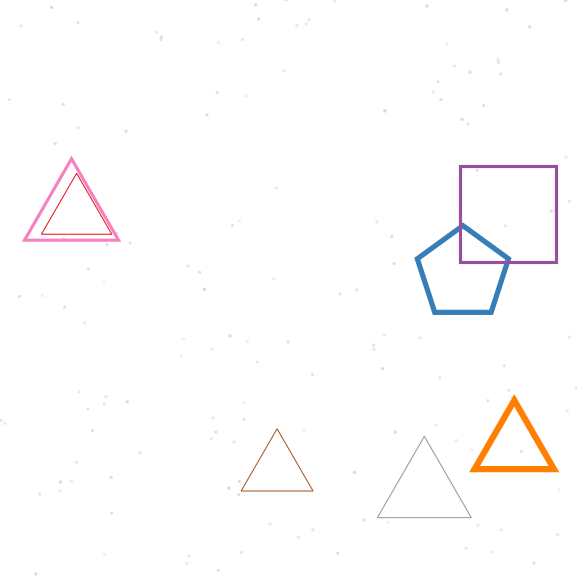[{"shape": "triangle", "thickness": 0.5, "radius": 0.35, "center": [0.133, 0.629]}, {"shape": "pentagon", "thickness": 2.5, "radius": 0.42, "center": [0.802, 0.525]}, {"shape": "square", "thickness": 1.5, "radius": 0.42, "center": [0.879, 0.629]}, {"shape": "triangle", "thickness": 3, "radius": 0.4, "center": [0.891, 0.226]}, {"shape": "triangle", "thickness": 0.5, "radius": 0.36, "center": [0.48, 0.185]}, {"shape": "triangle", "thickness": 1.5, "radius": 0.47, "center": [0.124, 0.63]}, {"shape": "triangle", "thickness": 0.5, "radius": 0.47, "center": [0.735, 0.15]}]